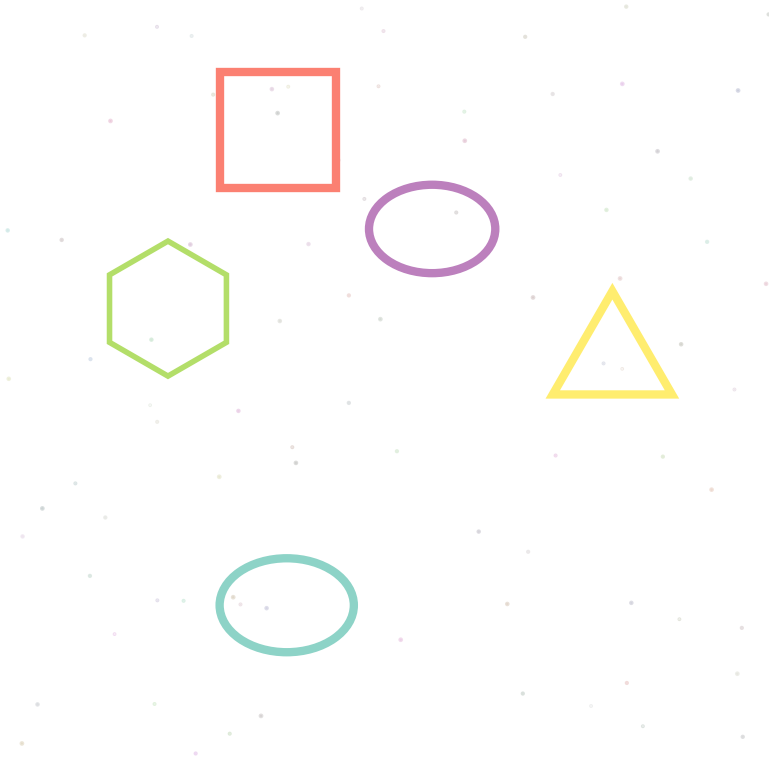[{"shape": "oval", "thickness": 3, "radius": 0.44, "center": [0.372, 0.214]}, {"shape": "square", "thickness": 3, "radius": 0.38, "center": [0.362, 0.831]}, {"shape": "hexagon", "thickness": 2, "radius": 0.44, "center": [0.218, 0.599]}, {"shape": "oval", "thickness": 3, "radius": 0.41, "center": [0.561, 0.703]}, {"shape": "triangle", "thickness": 3, "radius": 0.45, "center": [0.795, 0.532]}]